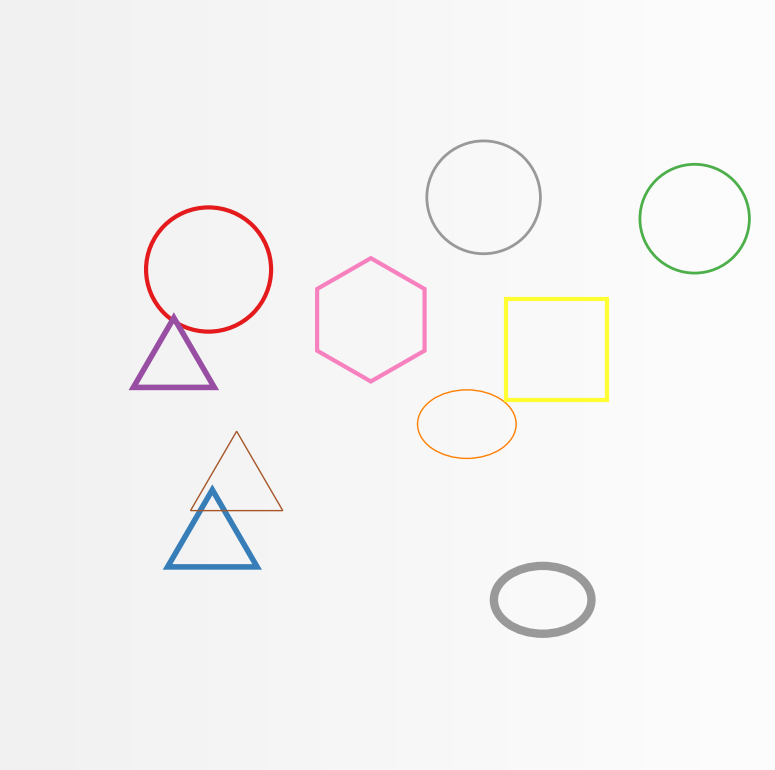[{"shape": "circle", "thickness": 1.5, "radius": 0.4, "center": [0.269, 0.65]}, {"shape": "triangle", "thickness": 2, "radius": 0.33, "center": [0.274, 0.297]}, {"shape": "circle", "thickness": 1, "radius": 0.35, "center": [0.896, 0.716]}, {"shape": "triangle", "thickness": 2, "radius": 0.3, "center": [0.224, 0.527]}, {"shape": "oval", "thickness": 0.5, "radius": 0.32, "center": [0.602, 0.449]}, {"shape": "square", "thickness": 1.5, "radius": 0.33, "center": [0.718, 0.546]}, {"shape": "triangle", "thickness": 0.5, "radius": 0.34, "center": [0.305, 0.371]}, {"shape": "hexagon", "thickness": 1.5, "radius": 0.4, "center": [0.479, 0.585]}, {"shape": "oval", "thickness": 3, "radius": 0.31, "center": [0.7, 0.221]}, {"shape": "circle", "thickness": 1, "radius": 0.37, "center": [0.624, 0.744]}]